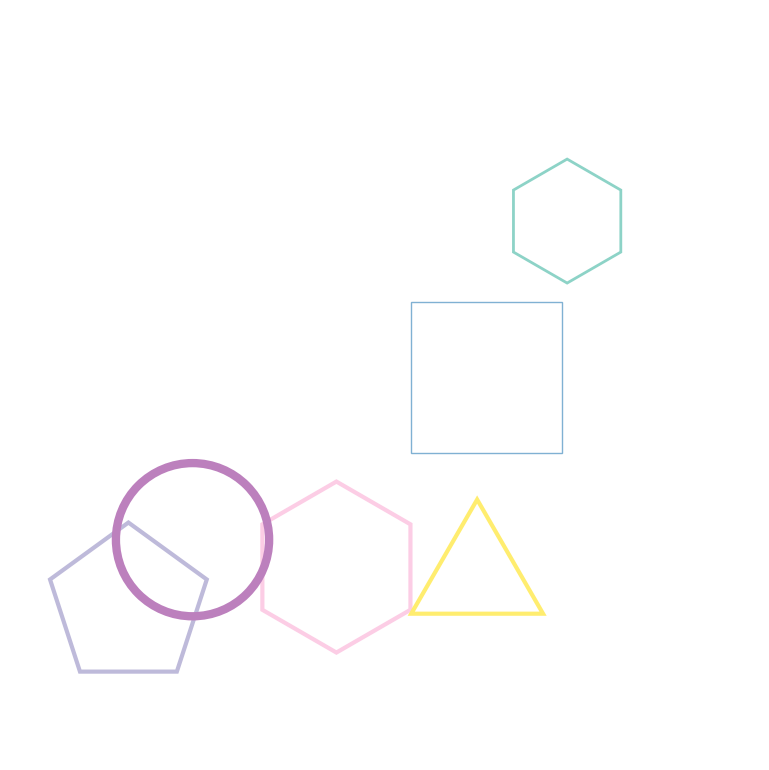[{"shape": "hexagon", "thickness": 1, "radius": 0.4, "center": [0.737, 0.713]}, {"shape": "pentagon", "thickness": 1.5, "radius": 0.54, "center": [0.167, 0.214]}, {"shape": "square", "thickness": 0.5, "radius": 0.49, "center": [0.632, 0.51]}, {"shape": "hexagon", "thickness": 1.5, "radius": 0.56, "center": [0.437, 0.264]}, {"shape": "circle", "thickness": 3, "radius": 0.5, "center": [0.25, 0.299]}, {"shape": "triangle", "thickness": 1.5, "radius": 0.49, "center": [0.62, 0.252]}]